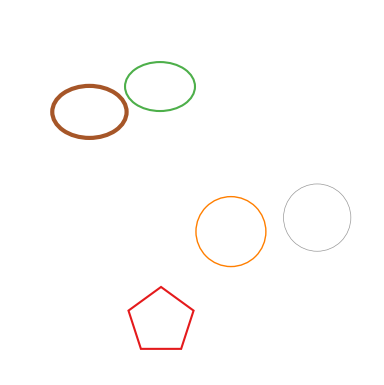[{"shape": "pentagon", "thickness": 1.5, "radius": 0.44, "center": [0.418, 0.166]}, {"shape": "oval", "thickness": 1.5, "radius": 0.45, "center": [0.416, 0.775]}, {"shape": "circle", "thickness": 1, "radius": 0.45, "center": [0.6, 0.398]}, {"shape": "oval", "thickness": 3, "radius": 0.48, "center": [0.232, 0.709]}, {"shape": "circle", "thickness": 0.5, "radius": 0.44, "center": [0.824, 0.435]}]